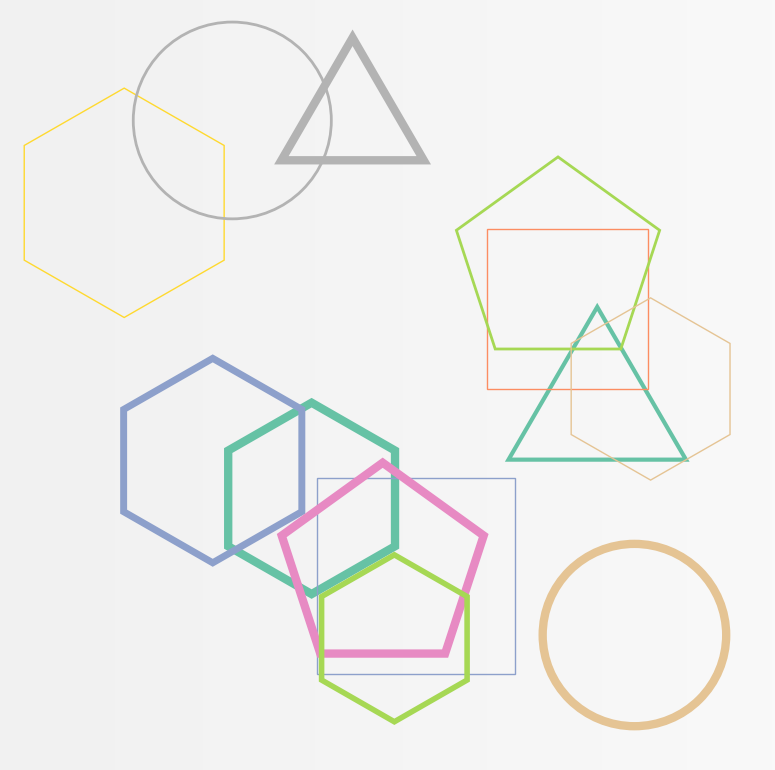[{"shape": "triangle", "thickness": 1.5, "radius": 0.66, "center": [0.771, 0.469]}, {"shape": "hexagon", "thickness": 3, "radius": 0.62, "center": [0.402, 0.353]}, {"shape": "square", "thickness": 0.5, "radius": 0.52, "center": [0.733, 0.599]}, {"shape": "hexagon", "thickness": 2.5, "radius": 0.66, "center": [0.275, 0.402]}, {"shape": "square", "thickness": 0.5, "radius": 0.64, "center": [0.537, 0.252]}, {"shape": "pentagon", "thickness": 3, "radius": 0.69, "center": [0.494, 0.262]}, {"shape": "pentagon", "thickness": 1, "radius": 0.69, "center": [0.72, 0.658]}, {"shape": "hexagon", "thickness": 2, "radius": 0.54, "center": [0.509, 0.171]}, {"shape": "hexagon", "thickness": 0.5, "radius": 0.74, "center": [0.16, 0.737]}, {"shape": "circle", "thickness": 3, "radius": 0.59, "center": [0.819, 0.175]}, {"shape": "hexagon", "thickness": 0.5, "radius": 0.59, "center": [0.839, 0.495]}, {"shape": "triangle", "thickness": 3, "radius": 0.53, "center": [0.455, 0.845]}, {"shape": "circle", "thickness": 1, "radius": 0.64, "center": [0.3, 0.844]}]